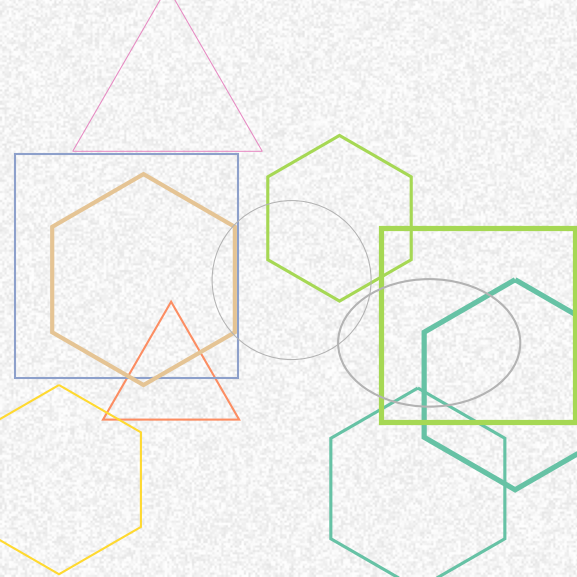[{"shape": "hexagon", "thickness": 1.5, "radius": 0.87, "center": [0.724, 0.153]}, {"shape": "hexagon", "thickness": 2.5, "radius": 0.91, "center": [0.892, 0.333]}, {"shape": "triangle", "thickness": 1, "radius": 0.68, "center": [0.296, 0.341]}, {"shape": "square", "thickness": 1, "radius": 0.97, "center": [0.219, 0.538]}, {"shape": "triangle", "thickness": 0.5, "radius": 0.95, "center": [0.29, 0.832]}, {"shape": "hexagon", "thickness": 1.5, "radius": 0.72, "center": [0.588, 0.621]}, {"shape": "square", "thickness": 2.5, "radius": 0.84, "center": [0.828, 0.437]}, {"shape": "hexagon", "thickness": 1, "radius": 0.82, "center": [0.102, 0.169]}, {"shape": "hexagon", "thickness": 2, "radius": 0.91, "center": [0.249, 0.515]}, {"shape": "circle", "thickness": 0.5, "radius": 0.69, "center": [0.505, 0.514]}, {"shape": "oval", "thickness": 1, "radius": 0.79, "center": [0.743, 0.405]}]